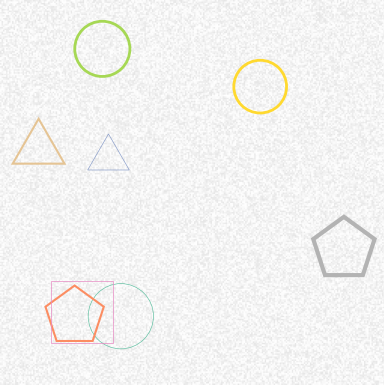[{"shape": "circle", "thickness": 0.5, "radius": 0.42, "center": [0.314, 0.179]}, {"shape": "pentagon", "thickness": 1.5, "radius": 0.4, "center": [0.194, 0.179]}, {"shape": "triangle", "thickness": 0.5, "radius": 0.31, "center": [0.282, 0.59]}, {"shape": "square", "thickness": 0.5, "radius": 0.41, "center": [0.213, 0.189]}, {"shape": "circle", "thickness": 2, "radius": 0.36, "center": [0.266, 0.873]}, {"shape": "circle", "thickness": 2, "radius": 0.34, "center": [0.676, 0.775]}, {"shape": "triangle", "thickness": 1.5, "radius": 0.39, "center": [0.1, 0.614]}, {"shape": "pentagon", "thickness": 3, "radius": 0.42, "center": [0.893, 0.353]}]